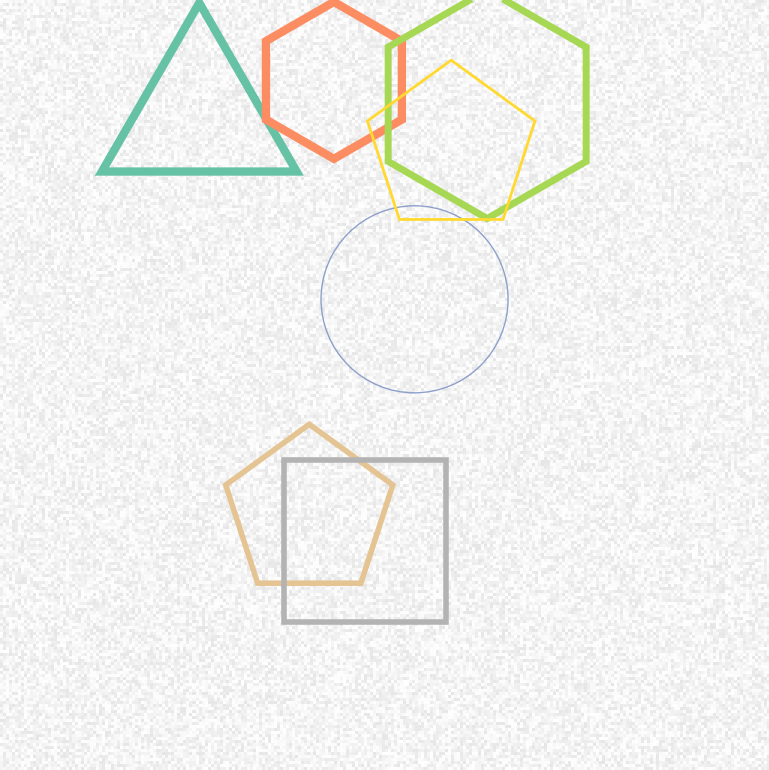[{"shape": "triangle", "thickness": 3, "radius": 0.73, "center": [0.259, 0.85]}, {"shape": "hexagon", "thickness": 3, "radius": 0.51, "center": [0.434, 0.896]}, {"shape": "circle", "thickness": 0.5, "radius": 0.61, "center": [0.538, 0.611]}, {"shape": "hexagon", "thickness": 2.5, "radius": 0.74, "center": [0.633, 0.865]}, {"shape": "pentagon", "thickness": 1, "radius": 0.57, "center": [0.586, 0.807]}, {"shape": "pentagon", "thickness": 2, "radius": 0.57, "center": [0.402, 0.335]}, {"shape": "square", "thickness": 2, "radius": 0.52, "center": [0.474, 0.297]}]